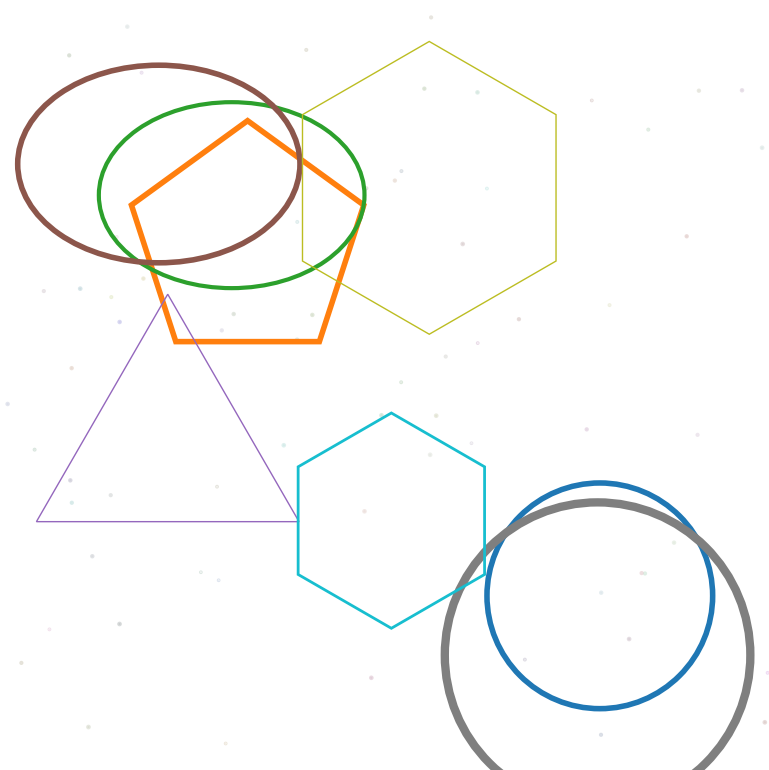[{"shape": "circle", "thickness": 2, "radius": 0.73, "center": [0.779, 0.226]}, {"shape": "pentagon", "thickness": 2, "radius": 0.79, "center": [0.322, 0.685]}, {"shape": "oval", "thickness": 1.5, "radius": 0.86, "center": [0.301, 0.747]}, {"shape": "triangle", "thickness": 0.5, "radius": 0.98, "center": [0.218, 0.421]}, {"shape": "oval", "thickness": 2, "radius": 0.92, "center": [0.206, 0.787]}, {"shape": "circle", "thickness": 3, "radius": 0.99, "center": [0.776, 0.149]}, {"shape": "hexagon", "thickness": 0.5, "radius": 0.95, "center": [0.557, 0.756]}, {"shape": "hexagon", "thickness": 1, "radius": 0.7, "center": [0.508, 0.324]}]